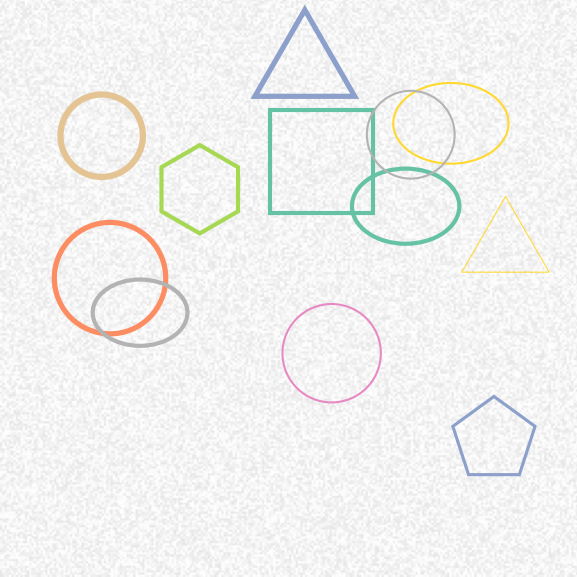[{"shape": "square", "thickness": 2, "radius": 0.45, "center": [0.557, 0.719]}, {"shape": "oval", "thickness": 2, "radius": 0.46, "center": [0.702, 0.642]}, {"shape": "circle", "thickness": 2.5, "radius": 0.48, "center": [0.191, 0.518]}, {"shape": "pentagon", "thickness": 1.5, "radius": 0.37, "center": [0.855, 0.238]}, {"shape": "triangle", "thickness": 2.5, "radius": 0.5, "center": [0.528, 0.882]}, {"shape": "circle", "thickness": 1, "radius": 0.43, "center": [0.574, 0.387]}, {"shape": "hexagon", "thickness": 2, "radius": 0.38, "center": [0.346, 0.671]}, {"shape": "triangle", "thickness": 0.5, "radius": 0.44, "center": [0.875, 0.572]}, {"shape": "oval", "thickness": 1, "radius": 0.5, "center": [0.781, 0.786]}, {"shape": "circle", "thickness": 3, "radius": 0.36, "center": [0.176, 0.764]}, {"shape": "circle", "thickness": 1, "radius": 0.38, "center": [0.711, 0.766]}, {"shape": "oval", "thickness": 2, "radius": 0.41, "center": [0.243, 0.458]}]